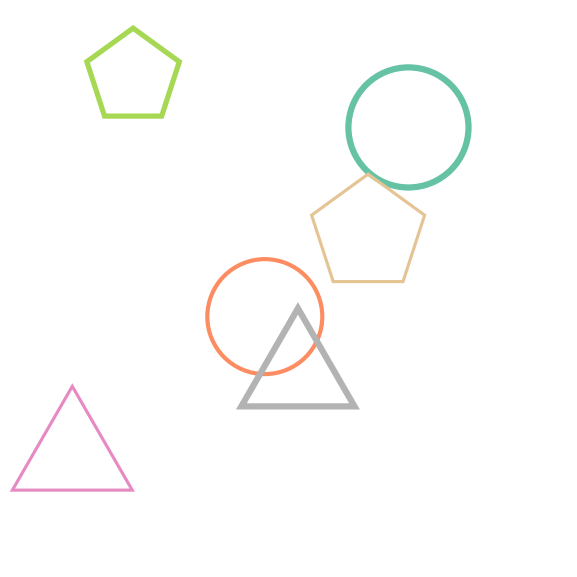[{"shape": "circle", "thickness": 3, "radius": 0.52, "center": [0.707, 0.778]}, {"shape": "circle", "thickness": 2, "radius": 0.5, "center": [0.459, 0.451]}, {"shape": "triangle", "thickness": 1.5, "radius": 0.6, "center": [0.125, 0.21]}, {"shape": "pentagon", "thickness": 2.5, "radius": 0.42, "center": [0.23, 0.866]}, {"shape": "pentagon", "thickness": 1.5, "radius": 0.51, "center": [0.637, 0.595]}, {"shape": "triangle", "thickness": 3, "radius": 0.57, "center": [0.516, 0.352]}]